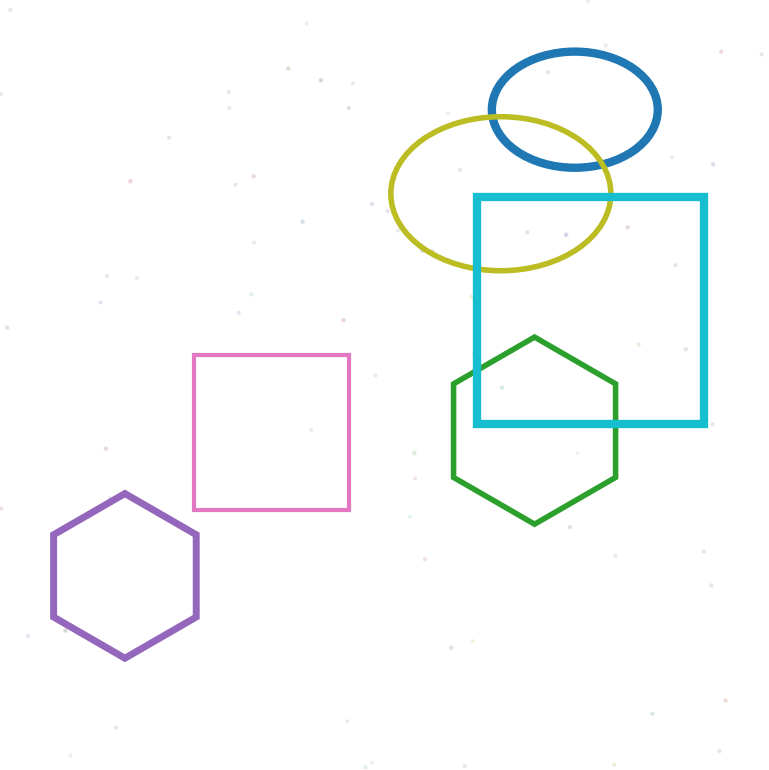[{"shape": "oval", "thickness": 3, "radius": 0.54, "center": [0.747, 0.858]}, {"shape": "hexagon", "thickness": 2, "radius": 0.61, "center": [0.694, 0.441]}, {"shape": "hexagon", "thickness": 2.5, "radius": 0.53, "center": [0.162, 0.252]}, {"shape": "square", "thickness": 1.5, "radius": 0.5, "center": [0.353, 0.438]}, {"shape": "oval", "thickness": 2, "radius": 0.71, "center": [0.65, 0.748]}, {"shape": "square", "thickness": 3, "radius": 0.74, "center": [0.767, 0.596]}]